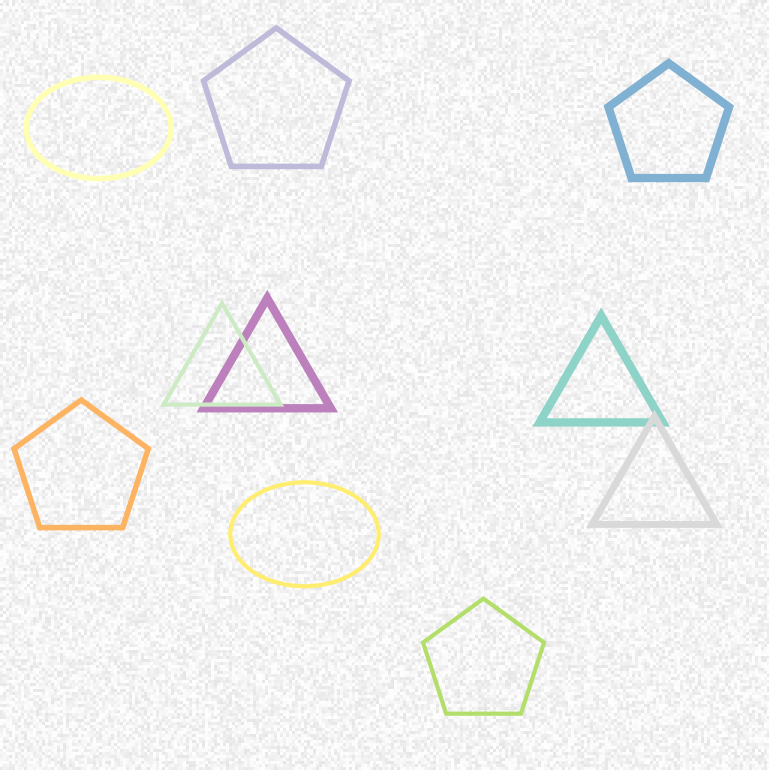[{"shape": "triangle", "thickness": 3, "radius": 0.46, "center": [0.781, 0.498]}, {"shape": "oval", "thickness": 2, "radius": 0.47, "center": [0.128, 0.834]}, {"shape": "pentagon", "thickness": 2, "radius": 0.5, "center": [0.359, 0.864]}, {"shape": "pentagon", "thickness": 3, "radius": 0.41, "center": [0.869, 0.835]}, {"shape": "pentagon", "thickness": 2, "radius": 0.46, "center": [0.105, 0.389]}, {"shape": "pentagon", "thickness": 1.5, "radius": 0.41, "center": [0.628, 0.14]}, {"shape": "triangle", "thickness": 2.5, "radius": 0.47, "center": [0.85, 0.366]}, {"shape": "triangle", "thickness": 3, "radius": 0.48, "center": [0.347, 0.517]}, {"shape": "triangle", "thickness": 1.5, "radius": 0.44, "center": [0.288, 0.518]}, {"shape": "oval", "thickness": 1.5, "radius": 0.48, "center": [0.395, 0.306]}]